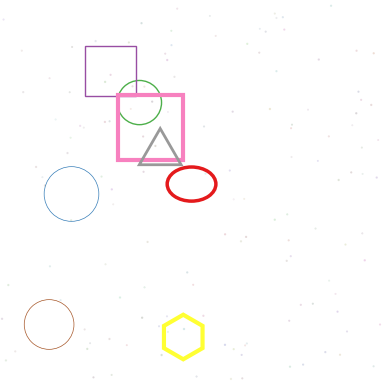[{"shape": "oval", "thickness": 2.5, "radius": 0.32, "center": [0.497, 0.522]}, {"shape": "circle", "thickness": 0.5, "radius": 0.36, "center": [0.186, 0.496]}, {"shape": "circle", "thickness": 1, "radius": 0.29, "center": [0.362, 0.734]}, {"shape": "square", "thickness": 1, "radius": 0.33, "center": [0.287, 0.816]}, {"shape": "hexagon", "thickness": 3, "radius": 0.29, "center": [0.476, 0.125]}, {"shape": "circle", "thickness": 0.5, "radius": 0.32, "center": [0.128, 0.157]}, {"shape": "square", "thickness": 3, "radius": 0.42, "center": [0.391, 0.669]}, {"shape": "triangle", "thickness": 2, "radius": 0.31, "center": [0.416, 0.603]}]